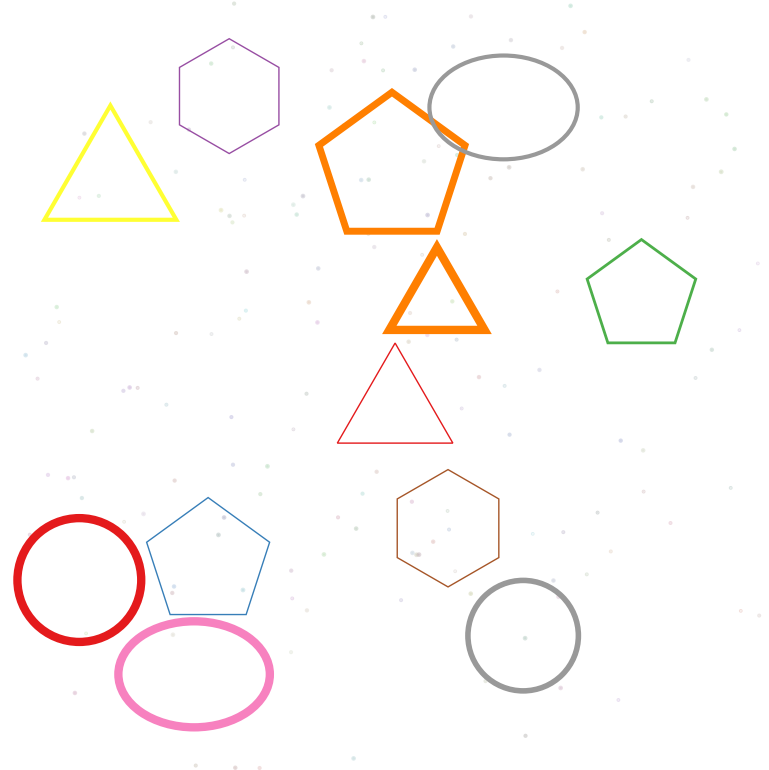[{"shape": "circle", "thickness": 3, "radius": 0.4, "center": [0.103, 0.247]}, {"shape": "triangle", "thickness": 0.5, "radius": 0.43, "center": [0.513, 0.468]}, {"shape": "pentagon", "thickness": 0.5, "radius": 0.42, "center": [0.27, 0.27]}, {"shape": "pentagon", "thickness": 1, "radius": 0.37, "center": [0.833, 0.615]}, {"shape": "hexagon", "thickness": 0.5, "radius": 0.37, "center": [0.298, 0.875]}, {"shape": "pentagon", "thickness": 2.5, "radius": 0.5, "center": [0.509, 0.78]}, {"shape": "triangle", "thickness": 3, "radius": 0.36, "center": [0.567, 0.607]}, {"shape": "triangle", "thickness": 1.5, "radius": 0.49, "center": [0.143, 0.764]}, {"shape": "hexagon", "thickness": 0.5, "radius": 0.38, "center": [0.582, 0.314]}, {"shape": "oval", "thickness": 3, "radius": 0.49, "center": [0.252, 0.124]}, {"shape": "oval", "thickness": 1.5, "radius": 0.48, "center": [0.654, 0.86]}, {"shape": "circle", "thickness": 2, "radius": 0.36, "center": [0.679, 0.174]}]